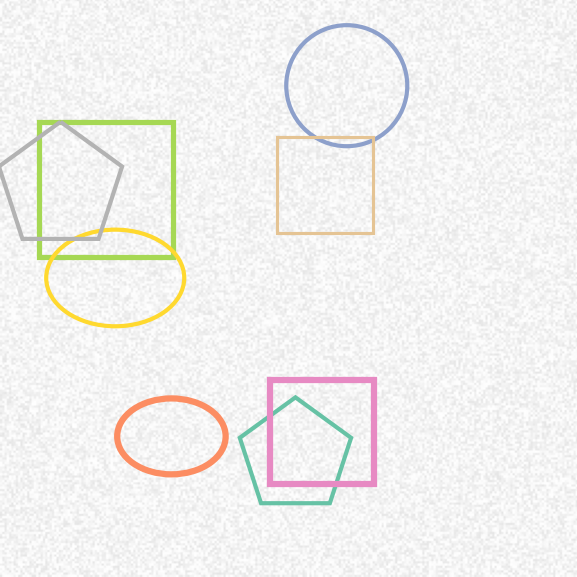[{"shape": "pentagon", "thickness": 2, "radius": 0.51, "center": [0.512, 0.21]}, {"shape": "oval", "thickness": 3, "radius": 0.47, "center": [0.297, 0.244]}, {"shape": "circle", "thickness": 2, "radius": 0.52, "center": [0.6, 0.851]}, {"shape": "square", "thickness": 3, "radius": 0.45, "center": [0.558, 0.251]}, {"shape": "square", "thickness": 2.5, "radius": 0.58, "center": [0.183, 0.671]}, {"shape": "oval", "thickness": 2, "radius": 0.6, "center": [0.2, 0.518]}, {"shape": "square", "thickness": 1.5, "radius": 0.42, "center": [0.563, 0.679]}, {"shape": "pentagon", "thickness": 2, "radius": 0.56, "center": [0.105, 0.676]}]